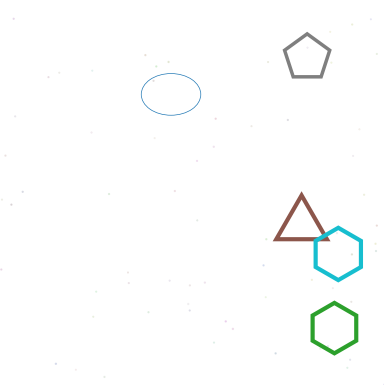[{"shape": "oval", "thickness": 0.5, "radius": 0.39, "center": [0.444, 0.755]}, {"shape": "hexagon", "thickness": 3, "radius": 0.33, "center": [0.869, 0.148]}, {"shape": "triangle", "thickness": 3, "radius": 0.38, "center": [0.783, 0.417]}, {"shape": "pentagon", "thickness": 2.5, "radius": 0.31, "center": [0.798, 0.85]}, {"shape": "hexagon", "thickness": 3, "radius": 0.34, "center": [0.879, 0.34]}]